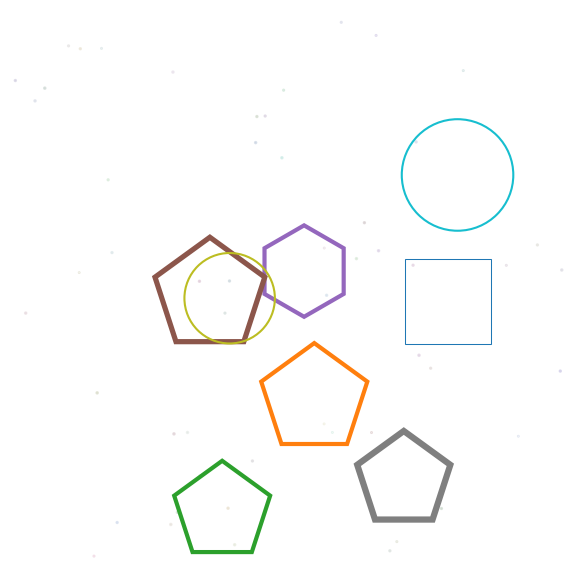[{"shape": "square", "thickness": 0.5, "radius": 0.37, "center": [0.776, 0.477]}, {"shape": "pentagon", "thickness": 2, "radius": 0.48, "center": [0.544, 0.308]}, {"shape": "pentagon", "thickness": 2, "radius": 0.44, "center": [0.385, 0.114]}, {"shape": "hexagon", "thickness": 2, "radius": 0.4, "center": [0.527, 0.53]}, {"shape": "pentagon", "thickness": 2.5, "radius": 0.5, "center": [0.363, 0.488]}, {"shape": "pentagon", "thickness": 3, "radius": 0.42, "center": [0.699, 0.168]}, {"shape": "circle", "thickness": 1, "radius": 0.39, "center": [0.398, 0.483]}, {"shape": "circle", "thickness": 1, "radius": 0.48, "center": [0.792, 0.696]}]